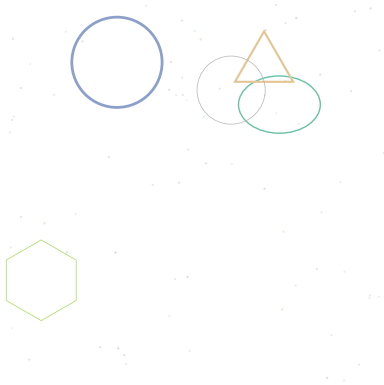[{"shape": "oval", "thickness": 1, "radius": 0.53, "center": [0.726, 0.728]}, {"shape": "circle", "thickness": 2, "radius": 0.59, "center": [0.304, 0.838]}, {"shape": "hexagon", "thickness": 0.5, "radius": 0.52, "center": [0.107, 0.272]}, {"shape": "triangle", "thickness": 1.5, "radius": 0.44, "center": [0.686, 0.831]}, {"shape": "circle", "thickness": 0.5, "radius": 0.44, "center": [0.6, 0.766]}]